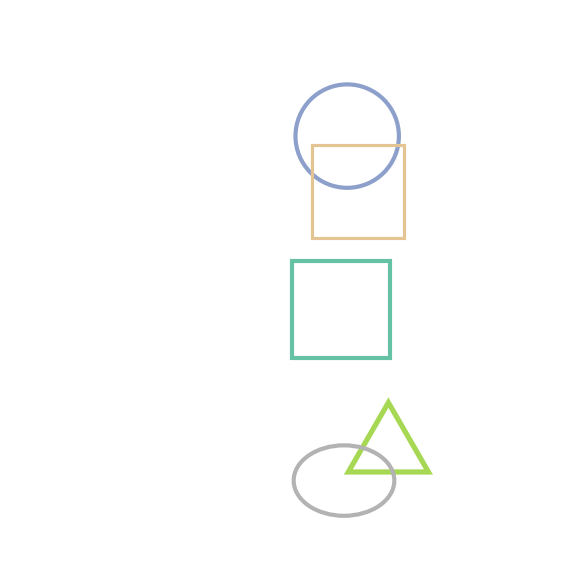[{"shape": "square", "thickness": 2, "radius": 0.42, "center": [0.591, 0.463]}, {"shape": "circle", "thickness": 2, "radius": 0.45, "center": [0.601, 0.763]}, {"shape": "triangle", "thickness": 2.5, "radius": 0.4, "center": [0.673, 0.222]}, {"shape": "square", "thickness": 1.5, "radius": 0.4, "center": [0.62, 0.667]}, {"shape": "oval", "thickness": 2, "radius": 0.44, "center": [0.596, 0.167]}]